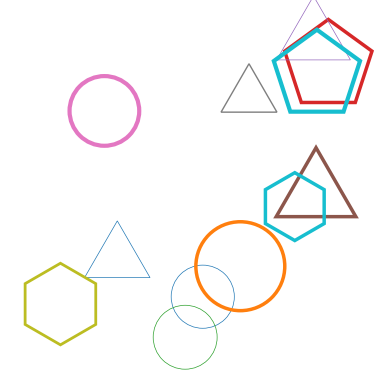[{"shape": "triangle", "thickness": 0.5, "radius": 0.49, "center": [0.305, 0.328]}, {"shape": "circle", "thickness": 0.5, "radius": 0.41, "center": [0.527, 0.229]}, {"shape": "circle", "thickness": 2.5, "radius": 0.58, "center": [0.624, 0.309]}, {"shape": "circle", "thickness": 0.5, "radius": 0.42, "center": [0.481, 0.124]}, {"shape": "pentagon", "thickness": 2.5, "radius": 0.6, "center": [0.853, 0.83]}, {"shape": "triangle", "thickness": 0.5, "radius": 0.55, "center": [0.814, 0.9]}, {"shape": "triangle", "thickness": 2.5, "radius": 0.6, "center": [0.821, 0.497]}, {"shape": "circle", "thickness": 3, "radius": 0.45, "center": [0.271, 0.712]}, {"shape": "triangle", "thickness": 1, "radius": 0.42, "center": [0.647, 0.751]}, {"shape": "hexagon", "thickness": 2, "radius": 0.53, "center": [0.157, 0.21]}, {"shape": "hexagon", "thickness": 2.5, "radius": 0.44, "center": [0.766, 0.463]}, {"shape": "pentagon", "thickness": 3, "radius": 0.59, "center": [0.823, 0.805]}]